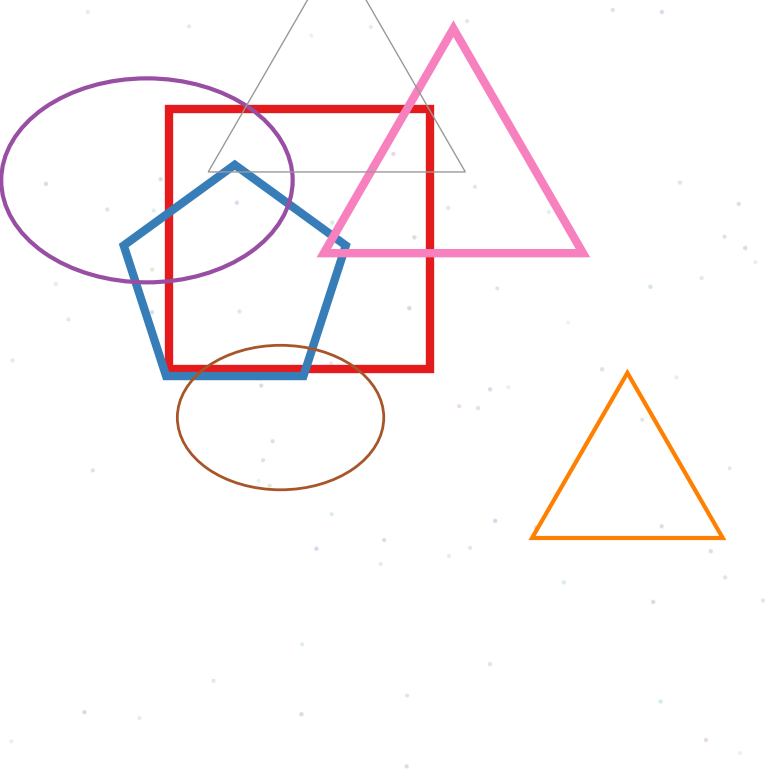[{"shape": "square", "thickness": 3, "radius": 0.84, "center": [0.389, 0.689]}, {"shape": "pentagon", "thickness": 3, "radius": 0.76, "center": [0.305, 0.634]}, {"shape": "oval", "thickness": 1.5, "radius": 0.95, "center": [0.191, 0.766]}, {"shape": "triangle", "thickness": 1.5, "radius": 0.72, "center": [0.815, 0.373]}, {"shape": "oval", "thickness": 1, "radius": 0.67, "center": [0.364, 0.458]}, {"shape": "triangle", "thickness": 3, "radius": 0.97, "center": [0.589, 0.768]}, {"shape": "triangle", "thickness": 0.5, "radius": 0.96, "center": [0.437, 0.873]}]